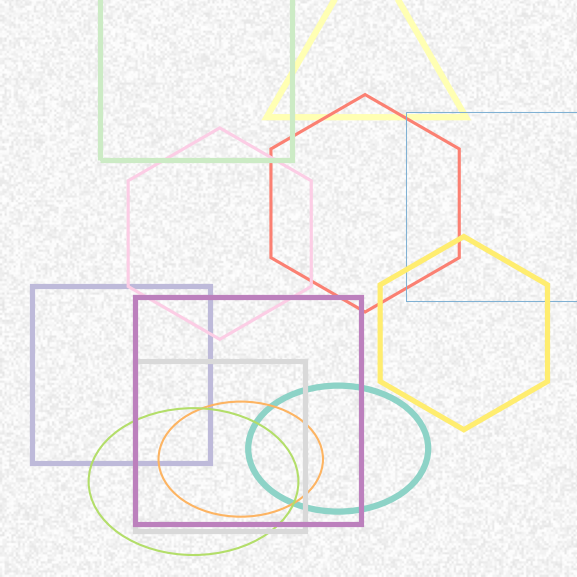[{"shape": "oval", "thickness": 3, "radius": 0.78, "center": [0.586, 0.222]}, {"shape": "triangle", "thickness": 3, "radius": 1.0, "center": [0.634, 0.896]}, {"shape": "square", "thickness": 2.5, "radius": 0.77, "center": [0.21, 0.35]}, {"shape": "hexagon", "thickness": 1.5, "radius": 0.94, "center": [0.632, 0.647]}, {"shape": "square", "thickness": 0.5, "radius": 0.82, "center": [0.866, 0.641]}, {"shape": "oval", "thickness": 1, "radius": 0.71, "center": [0.417, 0.204]}, {"shape": "oval", "thickness": 1, "radius": 0.91, "center": [0.335, 0.165]}, {"shape": "hexagon", "thickness": 1.5, "radius": 0.92, "center": [0.38, 0.595]}, {"shape": "square", "thickness": 2.5, "radius": 0.74, "center": [0.381, 0.227]}, {"shape": "square", "thickness": 2.5, "radius": 0.98, "center": [0.429, 0.289]}, {"shape": "square", "thickness": 2.5, "radius": 0.83, "center": [0.34, 0.889]}, {"shape": "hexagon", "thickness": 2.5, "radius": 0.84, "center": [0.803, 0.422]}]